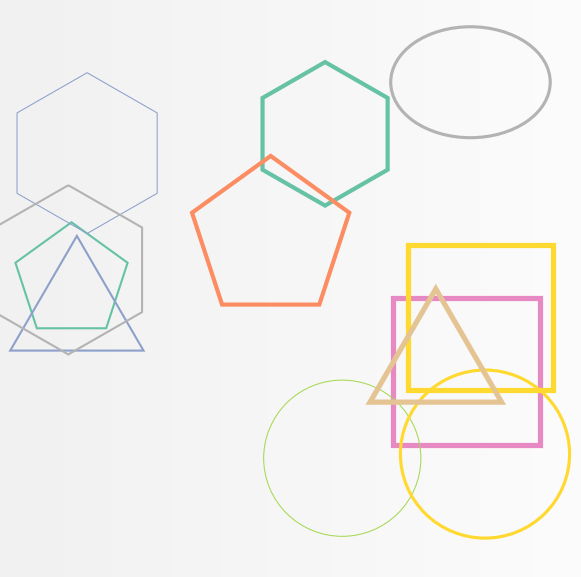[{"shape": "pentagon", "thickness": 1, "radius": 0.51, "center": [0.123, 0.513]}, {"shape": "hexagon", "thickness": 2, "radius": 0.62, "center": [0.559, 0.767]}, {"shape": "pentagon", "thickness": 2, "radius": 0.71, "center": [0.466, 0.587]}, {"shape": "hexagon", "thickness": 0.5, "radius": 0.7, "center": [0.15, 0.734]}, {"shape": "triangle", "thickness": 1, "radius": 0.66, "center": [0.132, 0.458]}, {"shape": "square", "thickness": 2.5, "radius": 0.64, "center": [0.803, 0.356]}, {"shape": "circle", "thickness": 0.5, "radius": 0.68, "center": [0.589, 0.206]}, {"shape": "square", "thickness": 2.5, "radius": 0.63, "center": [0.826, 0.45]}, {"shape": "circle", "thickness": 1.5, "radius": 0.73, "center": [0.834, 0.213]}, {"shape": "triangle", "thickness": 2.5, "radius": 0.65, "center": [0.75, 0.368]}, {"shape": "hexagon", "thickness": 1, "radius": 0.73, "center": [0.118, 0.532]}, {"shape": "oval", "thickness": 1.5, "radius": 0.69, "center": [0.809, 0.857]}]